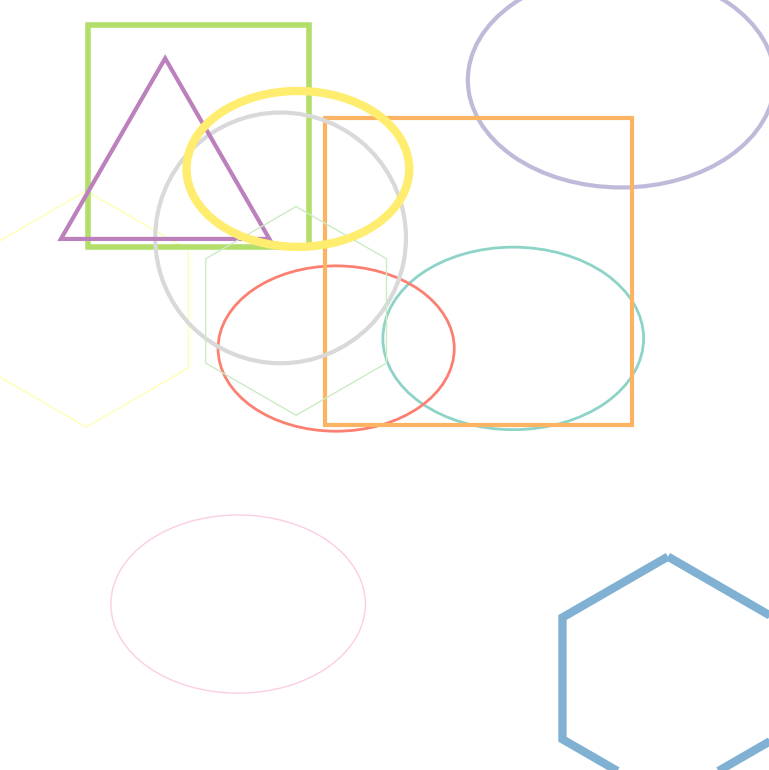[{"shape": "oval", "thickness": 1, "radius": 0.85, "center": [0.667, 0.561]}, {"shape": "hexagon", "thickness": 0.5, "radius": 0.77, "center": [0.112, 0.599]}, {"shape": "oval", "thickness": 1.5, "radius": 1.0, "center": [0.807, 0.896]}, {"shape": "oval", "thickness": 1, "radius": 0.77, "center": [0.437, 0.547]}, {"shape": "hexagon", "thickness": 3, "radius": 0.79, "center": [0.867, 0.119]}, {"shape": "square", "thickness": 1.5, "radius": 1.0, "center": [0.622, 0.647]}, {"shape": "square", "thickness": 2, "radius": 0.72, "center": [0.258, 0.824]}, {"shape": "oval", "thickness": 0.5, "radius": 0.83, "center": [0.309, 0.215]}, {"shape": "circle", "thickness": 1.5, "radius": 0.81, "center": [0.364, 0.691]}, {"shape": "triangle", "thickness": 1.5, "radius": 0.78, "center": [0.214, 0.768]}, {"shape": "hexagon", "thickness": 0.5, "radius": 0.68, "center": [0.385, 0.596]}, {"shape": "oval", "thickness": 3, "radius": 0.72, "center": [0.387, 0.781]}]